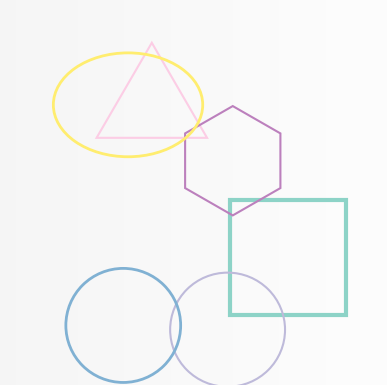[{"shape": "square", "thickness": 3, "radius": 0.75, "center": [0.744, 0.331]}, {"shape": "circle", "thickness": 1.5, "radius": 0.74, "center": [0.587, 0.144]}, {"shape": "circle", "thickness": 2, "radius": 0.74, "center": [0.318, 0.155]}, {"shape": "triangle", "thickness": 1.5, "radius": 0.82, "center": [0.392, 0.724]}, {"shape": "hexagon", "thickness": 1.5, "radius": 0.71, "center": [0.601, 0.582]}, {"shape": "oval", "thickness": 2, "radius": 0.96, "center": [0.33, 0.728]}]